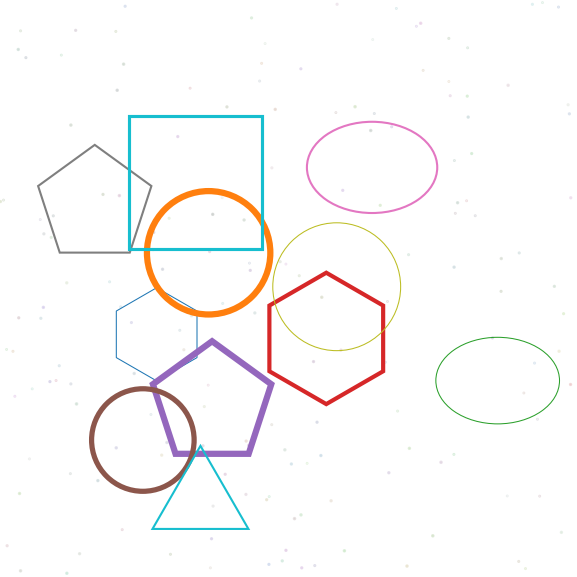[{"shape": "hexagon", "thickness": 0.5, "radius": 0.4, "center": [0.271, 0.42]}, {"shape": "circle", "thickness": 3, "radius": 0.53, "center": [0.361, 0.561]}, {"shape": "oval", "thickness": 0.5, "radius": 0.54, "center": [0.862, 0.34]}, {"shape": "hexagon", "thickness": 2, "radius": 0.57, "center": [0.565, 0.413]}, {"shape": "pentagon", "thickness": 3, "radius": 0.54, "center": [0.367, 0.3]}, {"shape": "circle", "thickness": 2.5, "radius": 0.44, "center": [0.247, 0.237]}, {"shape": "oval", "thickness": 1, "radius": 0.56, "center": [0.644, 0.709]}, {"shape": "pentagon", "thickness": 1, "radius": 0.52, "center": [0.164, 0.645]}, {"shape": "circle", "thickness": 0.5, "radius": 0.55, "center": [0.583, 0.503]}, {"shape": "square", "thickness": 1.5, "radius": 0.57, "center": [0.338, 0.683]}, {"shape": "triangle", "thickness": 1, "radius": 0.48, "center": [0.347, 0.131]}]